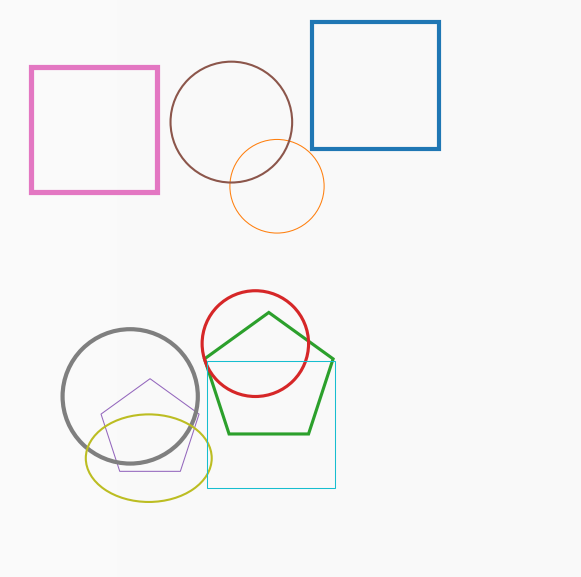[{"shape": "square", "thickness": 2, "radius": 0.55, "center": [0.646, 0.851]}, {"shape": "circle", "thickness": 0.5, "radius": 0.41, "center": [0.477, 0.677]}, {"shape": "pentagon", "thickness": 1.5, "radius": 0.58, "center": [0.462, 0.342]}, {"shape": "circle", "thickness": 1.5, "radius": 0.46, "center": [0.439, 0.404]}, {"shape": "pentagon", "thickness": 0.5, "radius": 0.44, "center": [0.258, 0.255]}, {"shape": "circle", "thickness": 1, "radius": 0.52, "center": [0.398, 0.788]}, {"shape": "square", "thickness": 2.5, "radius": 0.54, "center": [0.162, 0.775]}, {"shape": "circle", "thickness": 2, "radius": 0.58, "center": [0.224, 0.313]}, {"shape": "oval", "thickness": 1, "radius": 0.54, "center": [0.256, 0.206]}, {"shape": "square", "thickness": 0.5, "radius": 0.55, "center": [0.466, 0.264]}]